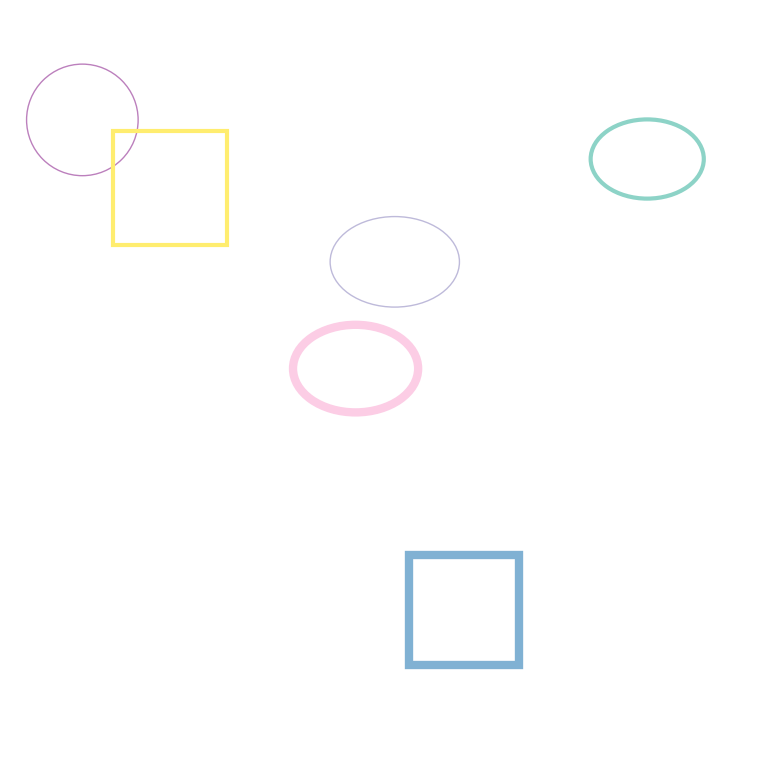[{"shape": "oval", "thickness": 1.5, "radius": 0.37, "center": [0.841, 0.793]}, {"shape": "oval", "thickness": 0.5, "radius": 0.42, "center": [0.513, 0.66]}, {"shape": "square", "thickness": 3, "radius": 0.36, "center": [0.602, 0.207]}, {"shape": "oval", "thickness": 3, "radius": 0.41, "center": [0.462, 0.521]}, {"shape": "circle", "thickness": 0.5, "radius": 0.36, "center": [0.107, 0.844]}, {"shape": "square", "thickness": 1.5, "radius": 0.37, "center": [0.221, 0.756]}]